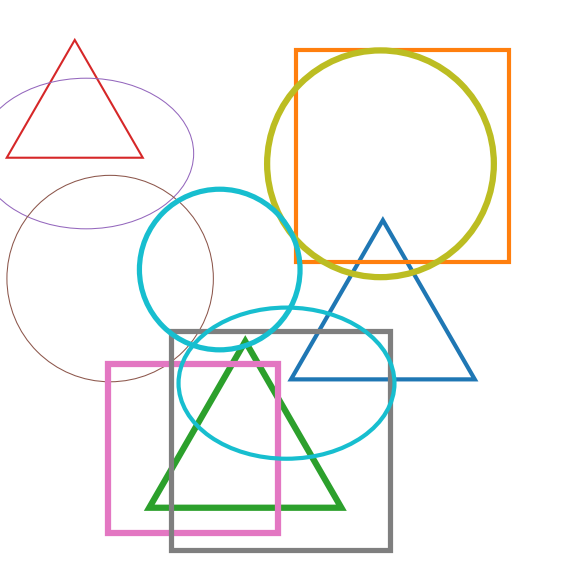[{"shape": "triangle", "thickness": 2, "radius": 0.92, "center": [0.663, 0.434]}, {"shape": "square", "thickness": 2, "radius": 0.92, "center": [0.697, 0.729]}, {"shape": "triangle", "thickness": 3, "radius": 0.96, "center": [0.425, 0.216]}, {"shape": "triangle", "thickness": 1, "radius": 0.68, "center": [0.129, 0.794]}, {"shape": "oval", "thickness": 0.5, "radius": 0.93, "center": [0.149, 0.733]}, {"shape": "circle", "thickness": 0.5, "radius": 0.89, "center": [0.191, 0.517]}, {"shape": "square", "thickness": 3, "radius": 0.73, "center": [0.334, 0.222]}, {"shape": "square", "thickness": 2.5, "radius": 0.95, "center": [0.486, 0.236]}, {"shape": "circle", "thickness": 3, "radius": 0.98, "center": [0.659, 0.716]}, {"shape": "circle", "thickness": 2.5, "radius": 0.7, "center": [0.38, 0.532]}, {"shape": "oval", "thickness": 2, "radius": 0.93, "center": [0.496, 0.336]}]